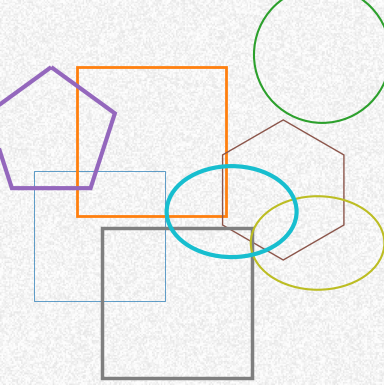[{"shape": "square", "thickness": 0.5, "radius": 0.85, "center": [0.258, 0.387]}, {"shape": "square", "thickness": 2, "radius": 0.97, "center": [0.392, 0.633]}, {"shape": "circle", "thickness": 1.5, "radius": 0.89, "center": [0.837, 0.858]}, {"shape": "pentagon", "thickness": 3, "radius": 0.87, "center": [0.133, 0.652]}, {"shape": "hexagon", "thickness": 1, "radius": 0.91, "center": [0.736, 0.507]}, {"shape": "square", "thickness": 2.5, "radius": 0.98, "center": [0.46, 0.212]}, {"shape": "oval", "thickness": 1.5, "radius": 0.87, "center": [0.825, 0.369]}, {"shape": "oval", "thickness": 3, "radius": 0.84, "center": [0.602, 0.45]}]